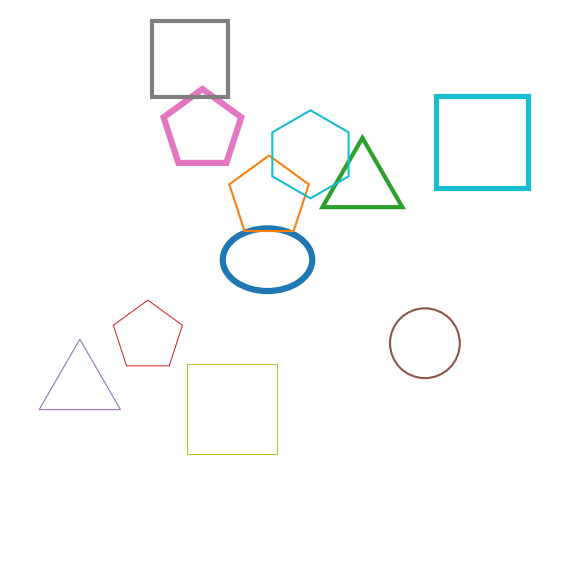[{"shape": "oval", "thickness": 3, "radius": 0.39, "center": [0.463, 0.549]}, {"shape": "pentagon", "thickness": 1, "radius": 0.36, "center": [0.466, 0.658]}, {"shape": "triangle", "thickness": 2, "radius": 0.4, "center": [0.628, 0.68]}, {"shape": "pentagon", "thickness": 0.5, "radius": 0.31, "center": [0.256, 0.416]}, {"shape": "triangle", "thickness": 0.5, "radius": 0.41, "center": [0.138, 0.33]}, {"shape": "circle", "thickness": 1, "radius": 0.3, "center": [0.736, 0.405]}, {"shape": "pentagon", "thickness": 3, "radius": 0.35, "center": [0.351, 0.774]}, {"shape": "square", "thickness": 2, "radius": 0.33, "center": [0.328, 0.896]}, {"shape": "square", "thickness": 0.5, "radius": 0.39, "center": [0.402, 0.291]}, {"shape": "square", "thickness": 2.5, "radius": 0.4, "center": [0.835, 0.753]}, {"shape": "hexagon", "thickness": 1, "radius": 0.38, "center": [0.538, 0.732]}]